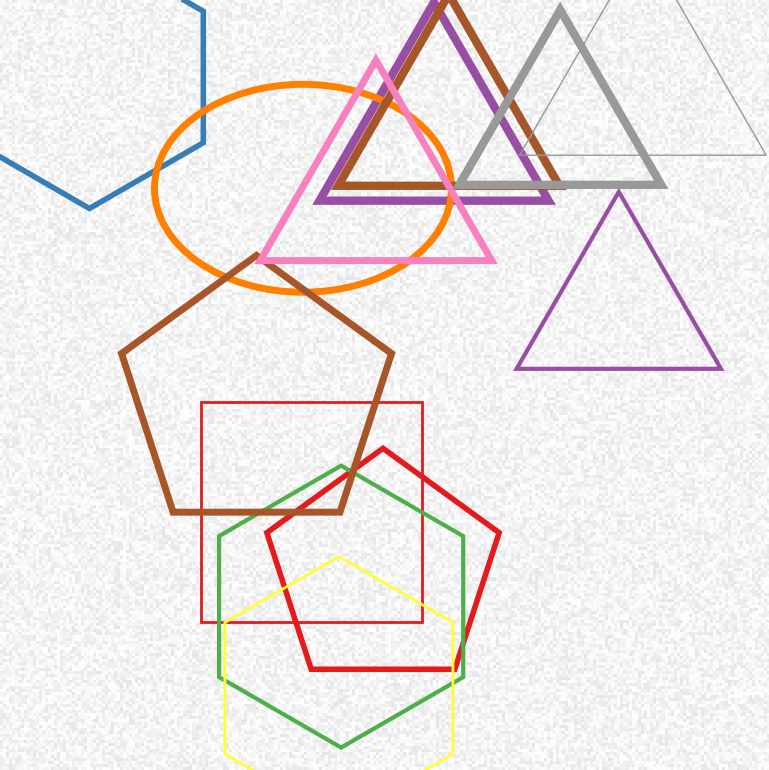[{"shape": "square", "thickness": 1, "radius": 0.72, "center": [0.405, 0.335]}, {"shape": "pentagon", "thickness": 2, "radius": 0.79, "center": [0.497, 0.259]}, {"shape": "hexagon", "thickness": 2, "radius": 0.85, "center": [0.116, 0.9]}, {"shape": "hexagon", "thickness": 1.5, "radius": 0.92, "center": [0.443, 0.212]}, {"shape": "triangle", "thickness": 1.5, "radius": 0.77, "center": [0.804, 0.598]}, {"shape": "triangle", "thickness": 3, "radius": 0.86, "center": [0.564, 0.825]}, {"shape": "oval", "thickness": 2.5, "radius": 0.96, "center": [0.394, 0.755]}, {"shape": "hexagon", "thickness": 1, "radius": 0.86, "center": [0.44, 0.106]}, {"shape": "triangle", "thickness": 3, "radius": 0.83, "center": [0.583, 0.842]}, {"shape": "pentagon", "thickness": 2.5, "radius": 0.92, "center": [0.333, 0.484]}, {"shape": "triangle", "thickness": 2.5, "radius": 0.87, "center": [0.488, 0.748]}, {"shape": "triangle", "thickness": 3, "radius": 0.76, "center": [0.728, 0.836]}, {"shape": "triangle", "thickness": 0.5, "radius": 0.92, "center": [0.835, 0.891]}]